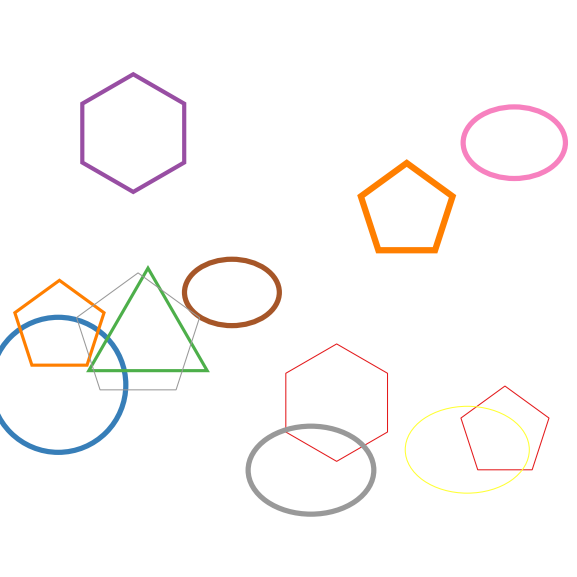[{"shape": "pentagon", "thickness": 0.5, "radius": 0.4, "center": [0.874, 0.25]}, {"shape": "hexagon", "thickness": 0.5, "radius": 0.51, "center": [0.583, 0.302]}, {"shape": "circle", "thickness": 2.5, "radius": 0.58, "center": [0.101, 0.333]}, {"shape": "triangle", "thickness": 1.5, "radius": 0.59, "center": [0.256, 0.416]}, {"shape": "hexagon", "thickness": 2, "radius": 0.51, "center": [0.231, 0.769]}, {"shape": "pentagon", "thickness": 3, "radius": 0.42, "center": [0.704, 0.633]}, {"shape": "pentagon", "thickness": 1.5, "radius": 0.41, "center": [0.103, 0.433]}, {"shape": "oval", "thickness": 0.5, "radius": 0.54, "center": [0.809, 0.22]}, {"shape": "oval", "thickness": 2.5, "radius": 0.41, "center": [0.402, 0.493]}, {"shape": "oval", "thickness": 2.5, "radius": 0.44, "center": [0.891, 0.752]}, {"shape": "oval", "thickness": 2.5, "radius": 0.54, "center": [0.538, 0.185]}, {"shape": "pentagon", "thickness": 0.5, "radius": 0.56, "center": [0.239, 0.415]}]